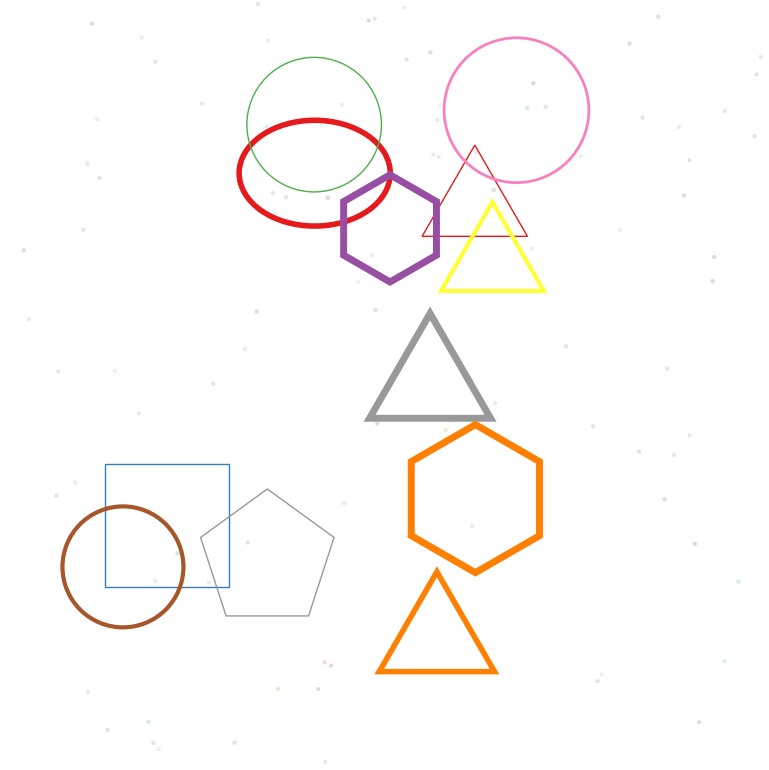[{"shape": "oval", "thickness": 2, "radius": 0.49, "center": [0.409, 0.775]}, {"shape": "triangle", "thickness": 0.5, "radius": 0.39, "center": [0.617, 0.733]}, {"shape": "square", "thickness": 0.5, "radius": 0.4, "center": [0.217, 0.318]}, {"shape": "circle", "thickness": 0.5, "radius": 0.44, "center": [0.408, 0.838]}, {"shape": "hexagon", "thickness": 2.5, "radius": 0.35, "center": [0.507, 0.703]}, {"shape": "hexagon", "thickness": 2.5, "radius": 0.48, "center": [0.617, 0.352]}, {"shape": "triangle", "thickness": 2, "radius": 0.43, "center": [0.567, 0.171]}, {"shape": "triangle", "thickness": 1.5, "radius": 0.39, "center": [0.64, 0.661]}, {"shape": "circle", "thickness": 1.5, "radius": 0.39, "center": [0.16, 0.264]}, {"shape": "circle", "thickness": 1, "radius": 0.47, "center": [0.671, 0.857]}, {"shape": "pentagon", "thickness": 0.5, "radius": 0.46, "center": [0.347, 0.274]}, {"shape": "triangle", "thickness": 2.5, "radius": 0.45, "center": [0.559, 0.502]}]